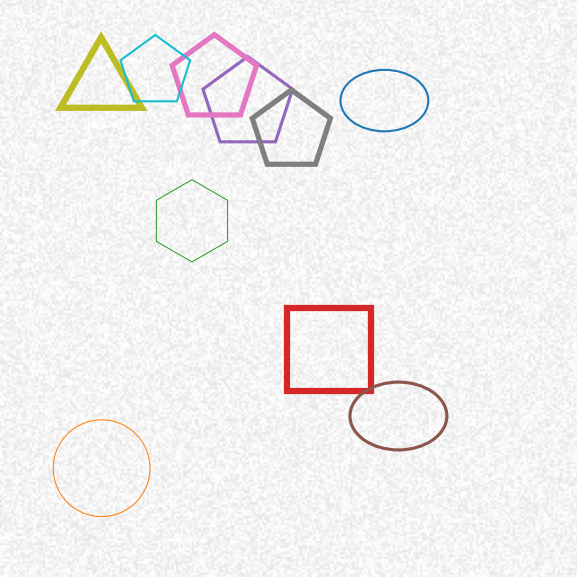[{"shape": "oval", "thickness": 1, "radius": 0.38, "center": [0.666, 0.825]}, {"shape": "circle", "thickness": 0.5, "radius": 0.42, "center": [0.176, 0.188]}, {"shape": "hexagon", "thickness": 0.5, "radius": 0.36, "center": [0.332, 0.617]}, {"shape": "square", "thickness": 3, "radius": 0.36, "center": [0.569, 0.394]}, {"shape": "pentagon", "thickness": 1.5, "radius": 0.41, "center": [0.429, 0.82]}, {"shape": "oval", "thickness": 1.5, "radius": 0.42, "center": [0.69, 0.279]}, {"shape": "pentagon", "thickness": 2.5, "radius": 0.38, "center": [0.371, 0.862]}, {"shape": "pentagon", "thickness": 2.5, "radius": 0.36, "center": [0.505, 0.772]}, {"shape": "triangle", "thickness": 3, "radius": 0.41, "center": [0.175, 0.853]}, {"shape": "pentagon", "thickness": 1, "radius": 0.32, "center": [0.269, 0.875]}]